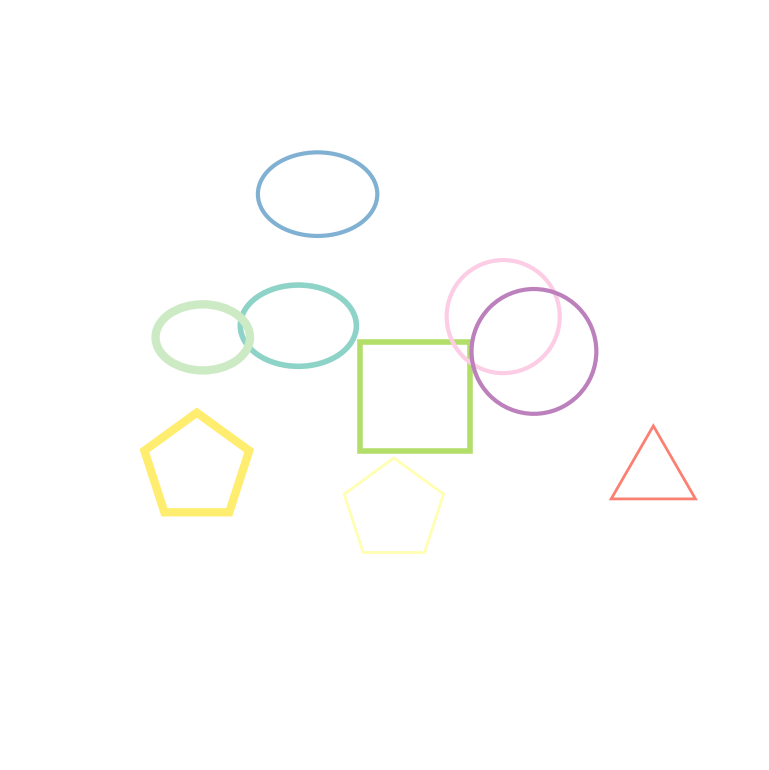[{"shape": "oval", "thickness": 2, "radius": 0.38, "center": [0.387, 0.577]}, {"shape": "pentagon", "thickness": 1, "radius": 0.34, "center": [0.511, 0.337]}, {"shape": "triangle", "thickness": 1, "radius": 0.32, "center": [0.848, 0.384]}, {"shape": "oval", "thickness": 1.5, "radius": 0.39, "center": [0.412, 0.748]}, {"shape": "square", "thickness": 2, "radius": 0.35, "center": [0.539, 0.485]}, {"shape": "circle", "thickness": 1.5, "radius": 0.37, "center": [0.654, 0.589]}, {"shape": "circle", "thickness": 1.5, "radius": 0.41, "center": [0.693, 0.544]}, {"shape": "oval", "thickness": 3, "radius": 0.31, "center": [0.263, 0.562]}, {"shape": "pentagon", "thickness": 3, "radius": 0.36, "center": [0.256, 0.393]}]